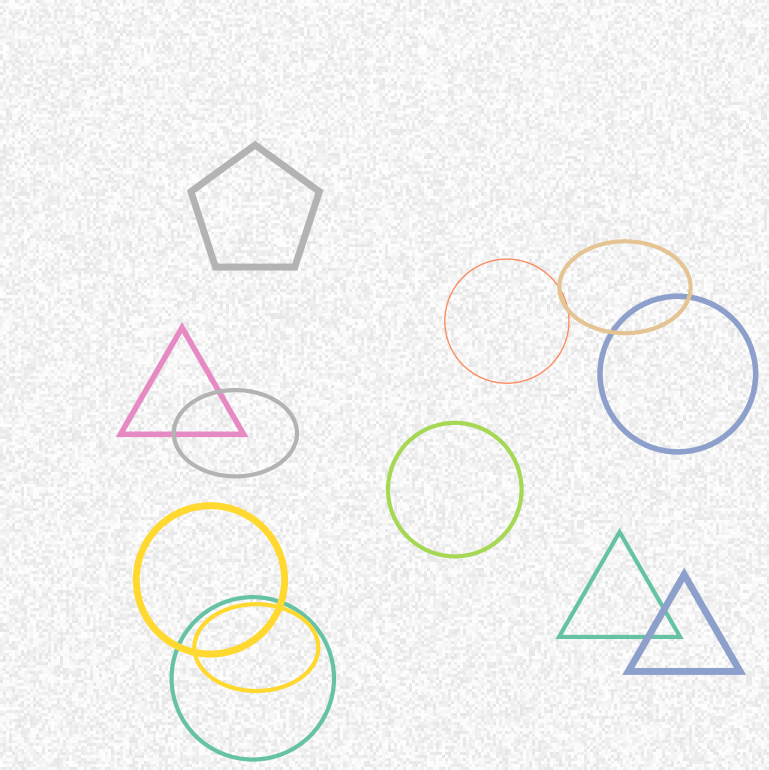[{"shape": "circle", "thickness": 1.5, "radius": 0.53, "center": [0.328, 0.119]}, {"shape": "triangle", "thickness": 1.5, "radius": 0.45, "center": [0.805, 0.218]}, {"shape": "circle", "thickness": 0.5, "radius": 0.4, "center": [0.658, 0.583]}, {"shape": "triangle", "thickness": 2.5, "radius": 0.42, "center": [0.889, 0.17]}, {"shape": "circle", "thickness": 2, "radius": 0.51, "center": [0.88, 0.514]}, {"shape": "triangle", "thickness": 2, "radius": 0.46, "center": [0.236, 0.482]}, {"shape": "circle", "thickness": 1.5, "radius": 0.43, "center": [0.591, 0.364]}, {"shape": "oval", "thickness": 1.5, "radius": 0.4, "center": [0.333, 0.159]}, {"shape": "circle", "thickness": 2.5, "radius": 0.48, "center": [0.273, 0.247]}, {"shape": "oval", "thickness": 1.5, "radius": 0.43, "center": [0.812, 0.627]}, {"shape": "oval", "thickness": 1.5, "radius": 0.4, "center": [0.306, 0.437]}, {"shape": "pentagon", "thickness": 2.5, "radius": 0.44, "center": [0.331, 0.724]}]